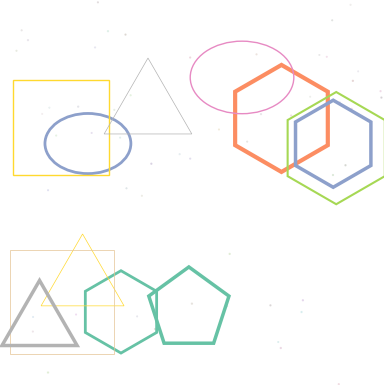[{"shape": "hexagon", "thickness": 2, "radius": 0.53, "center": [0.314, 0.19]}, {"shape": "pentagon", "thickness": 2.5, "radius": 0.55, "center": [0.491, 0.197]}, {"shape": "hexagon", "thickness": 3, "radius": 0.69, "center": [0.731, 0.692]}, {"shape": "oval", "thickness": 2, "radius": 0.56, "center": [0.228, 0.627]}, {"shape": "hexagon", "thickness": 2.5, "radius": 0.57, "center": [0.865, 0.627]}, {"shape": "oval", "thickness": 1, "radius": 0.67, "center": [0.629, 0.799]}, {"shape": "hexagon", "thickness": 1.5, "radius": 0.73, "center": [0.873, 0.615]}, {"shape": "square", "thickness": 1, "radius": 0.62, "center": [0.158, 0.669]}, {"shape": "triangle", "thickness": 0.5, "radius": 0.62, "center": [0.214, 0.268]}, {"shape": "square", "thickness": 0.5, "radius": 0.68, "center": [0.161, 0.216]}, {"shape": "triangle", "thickness": 0.5, "radius": 0.66, "center": [0.384, 0.718]}, {"shape": "triangle", "thickness": 2.5, "radius": 0.56, "center": [0.103, 0.159]}]